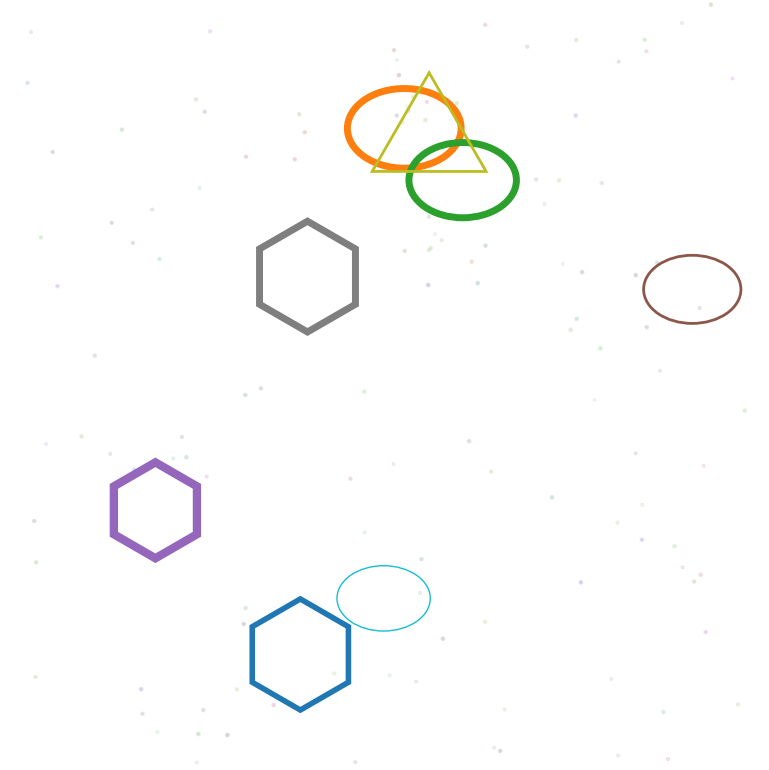[{"shape": "hexagon", "thickness": 2, "radius": 0.36, "center": [0.39, 0.15]}, {"shape": "oval", "thickness": 2.5, "radius": 0.37, "center": [0.525, 0.833]}, {"shape": "oval", "thickness": 2.5, "radius": 0.35, "center": [0.601, 0.766]}, {"shape": "hexagon", "thickness": 3, "radius": 0.31, "center": [0.202, 0.337]}, {"shape": "oval", "thickness": 1, "radius": 0.32, "center": [0.899, 0.624]}, {"shape": "hexagon", "thickness": 2.5, "radius": 0.36, "center": [0.399, 0.641]}, {"shape": "triangle", "thickness": 1, "radius": 0.43, "center": [0.557, 0.82]}, {"shape": "oval", "thickness": 0.5, "radius": 0.3, "center": [0.498, 0.223]}]